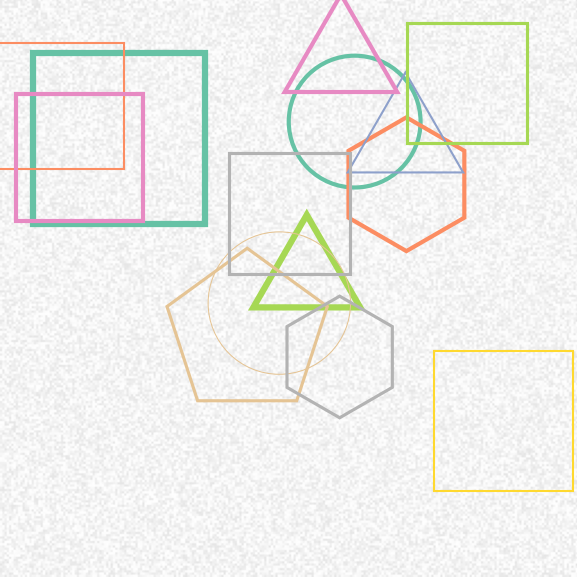[{"shape": "square", "thickness": 3, "radius": 0.74, "center": [0.206, 0.759]}, {"shape": "circle", "thickness": 2, "radius": 0.57, "center": [0.614, 0.789]}, {"shape": "hexagon", "thickness": 2, "radius": 0.58, "center": [0.704, 0.68]}, {"shape": "square", "thickness": 1, "radius": 0.55, "center": [0.105, 0.816]}, {"shape": "triangle", "thickness": 1, "radius": 0.58, "center": [0.702, 0.758]}, {"shape": "triangle", "thickness": 2, "radius": 0.56, "center": [0.59, 0.896]}, {"shape": "square", "thickness": 2, "radius": 0.55, "center": [0.137, 0.726]}, {"shape": "square", "thickness": 1.5, "radius": 0.52, "center": [0.808, 0.855]}, {"shape": "triangle", "thickness": 3, "radius": 0.53, "center": [0.531, 0.52]}, {"shape": "square", "thickness": 1, "radius": 0.6, "center": [0.872, 0.27]}, {"shape": "circle", "thickness": 0.5, "radius": 0.62, "center": [0.484, 0.474]}, {"shape": "pentagon", "thickness": 1.5, "radius": 0.73, "center": [0.428, 0.423]}, {"shape": "square", "thickness": 1.5, "radius": 0.52, "center": [0.501, 0.63]}, {"shape": "hexagon", "thickness": 1.5, "radius": 0.53, "center": [0.588, 0.381]}]